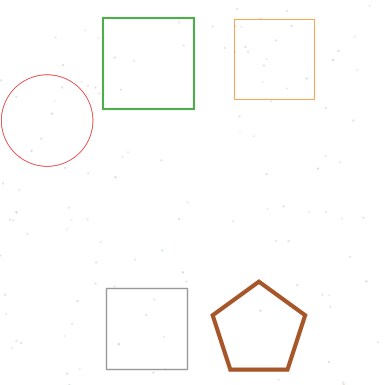[{"shape": "circle", "thickness": 0.5, "radius": 0.59, "center": [0.122, 0.687]}, {"shape": "square", "thickness": 1.5, "radius": 0.59, "center": [0.385, 0.836]}, {"shape": "square", "thickness": 0.5, "radius": 0.52, "center": [0.711, 0.848]}, {"shape": "pentagon", "thickness": 3, "radius": 0.63, "center": [0.672, 0.142]}, {"shape": "square", "thickness": 1, "radius": 0.53, "center": [0.381, 0.147]}]